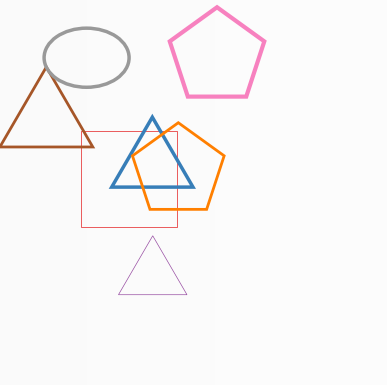[{"shape": "square", "thickness": 0.5, "radius": 0.62, "center": [0.332, 0.534]}, {"shape": "triangle", "thickness": 2.5, "radius": 0.61, "center": [0.393, 0.575]}, {"shape": "triangle", "thickness": 0.5, "radius": 0.51, "center": [0.394, 0.286]}, {"shape": "pentagon", "thickness": 2, "radius": 0.62, "center": [0.46, 0.557]}, {"shape": "triangle", "thickness": 2, "radius": 0.69, "center": [0.12, 0.687]}, {"shape": "pentagon", "thickness": 3, "radius": 0.64, "center": [0.56, 0.853]}, {"shape": "oval", "thickness": 2.5, "radius": 0.55, "center": [0.223, 0.85]}]